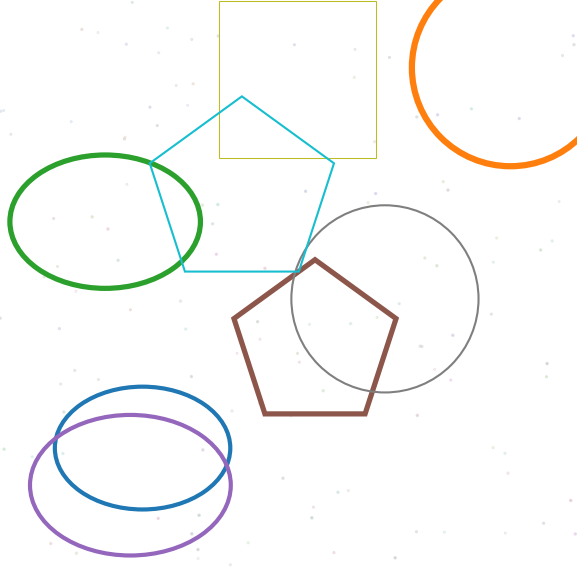[{"shape": "oval", "thickness": 2, "radius": 0.76, "center": [0.247, 0.223]}, {"shape": "circle", "thickness": 3, "radius": 0.85, "center": [0.884, 0.882]}, {"shape": "oval", "thickness": 2.5, "radius": 0.82, "center": [0.182, 0.615]}, {"shape": "oval", "thickness": 2, "radius": 0.87, "center": [0.226, 0.159]}, {"shape": "pentagon", "thickness": 2.5, "radius": 0.74, "center": [0.545, 0.402]}, {"shape": "circle", "thickness": 1, "radius": 0.81, "center": [0.667, 0.482]}, {"shape": "square", "thickness": 0.5, "radius": 0.68, "center": [0.515, 0.861]}, {"shape": "pentagon", "thickness": 1, "radius": 0.84, "center": [0.419, 0.665]}]